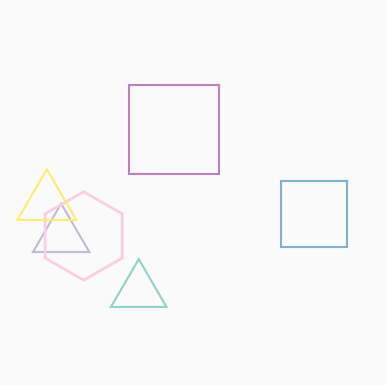[{"shape": "triangle", "thickness": 1.5, "radius": 0.41, "center": [0.358, 0.244]}, {"shape": "triangle", "thickness": 1.5, "radius": 0.42, "center": [0.158, 0.387]}, {"shape": "square", "thickness": 1.5, "radius": 0.42, "center": [0.811, 0.444]}, {"shape": "hexagon", "thickness": 2, "radius": 0.57, "center": [0.216, 0.387]}, {"shape": "square", "thickness": 1.5, "radius": 0.58, "center": [0.449, 0.664]}, {"shape": "triangle", "thickness": 1.5, "radius": 0.44, "center": [0.121, 0.473]}]